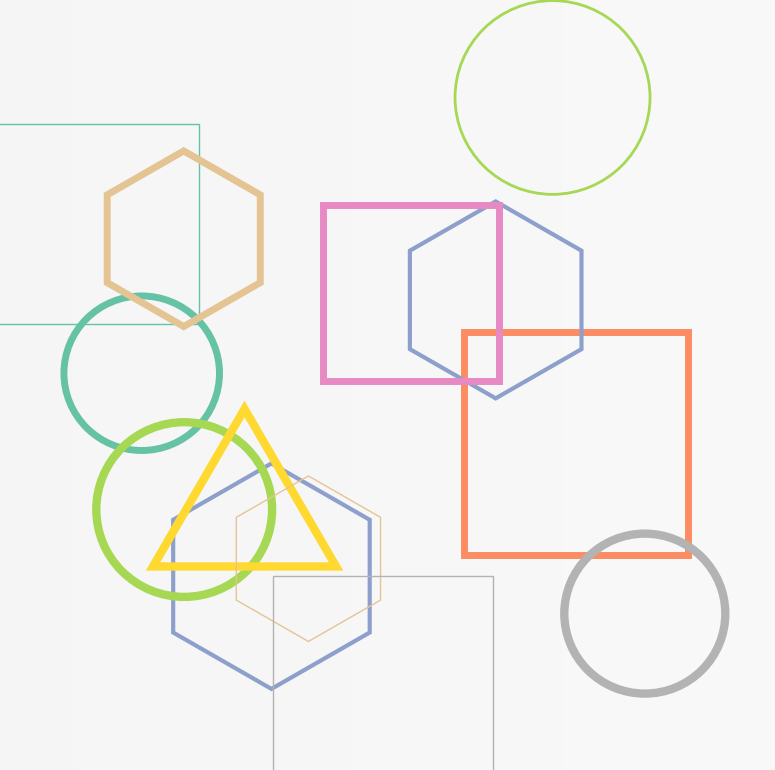[{"shape": "square", "thickness": 0.5, "radius": 0.65, "center": [0.127, 0.709]}, {"shape": "circle", "thickness": 2.5, "radius": 0.5, "center": [0.183, 0.515]}, {"shape": "square", "thickness": 2.5, "radius": 0.72, "center": [0.744, 0.424]}, {"shape": "hexagon", "thickness": 1.5, "radius": 0.73, "center": [0.35, 0.252]}, {"shape": "hexagon", "thickness": 1.5, "radius": 0.64, "center": [0.64, 0.611]}, {"shape": "square", "thickness": 2.5, "radius": 0.57, "center": [0.53, 0.619]}, {"shape": "circle", "thickness": 3, "radius": 0.57, "center": [0.238, 0.338]}, {"shape": "circle", "thickness": 1, "radius": 0.63, "center": [0.713, 0.873]}, {"shape": "triangle", "thickness": 3, "radius": 0.68, "center": [0.316, 0.333]}, {"shape": "hexagon", "thickness": 0.5, "radius": 0.54, "center": [0.398, 0.274]}, {"shape": "hexagon", "thickness": 2.5, "radius": 0.57, "center": [0.237, 0.69]}, {"shape": "circle", "thickness": 3, "radius": 0.52, "center": [0.832, 0.203]}, {"shape": "square", "thickness": 0.5, "radius": 0.71, "center": [0.495, 0.111]}]